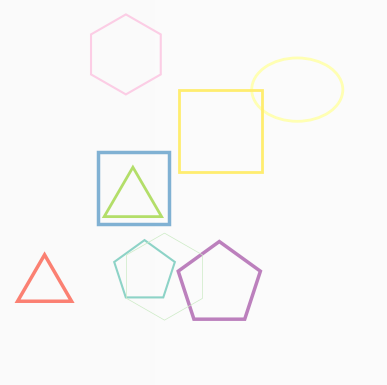[{"shape": "pentagon", "thickness": 1.5, "radius": 0.41, "center": [0.373, 0.294]}, {"shape": "oval", "thickness": 2, "radius": 0.59, "center": [0.767, 0.767]}, {"shape": "triangle", "thickness": 2.5, "radius": 0.4, "center": [0.115, 0.258]}, {"shape": "square", "thickness": 2.5, "radius": 0.46, "center": [0.344, 0.512]}, {"shape": "triangle", "thickness": 2, "radius": 0.43, "center": [0.343, 0.48]}, {"shape": "hexagon", "thickness": 1.5, "radius": 0.52, "center": [0.325, 0.859]}, {"shape": "pentagon", "thickness": 2.5, "radius": 0.56, "center": [0.566, 0.261]}, {"shape": "hexagon", "thickness": 0.5, "radius": 0.56, "center": [0.425, 0.281]}, {"shape": "square", "thickness": 2, "radius": 0.53, "center": [0.569, 0.661]}]